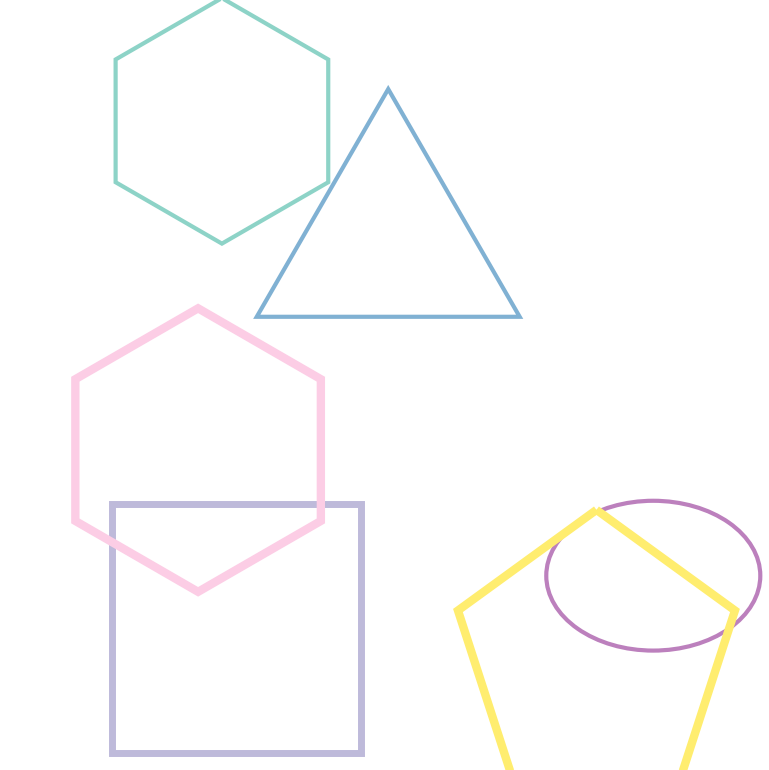[{"shape": "hexagon", "thickness": 1.5, "radius": 0.8, "center": [0.288, 0.843]}, {"shape": "square", "thickness": 2.5, "radius": 0.81, "center": [0.307, 0.183]}, {"shape": "triangle", "thickness": 1.5, "radius": 0.99, "center": [0.504, 0.687]}, {"shape": "hexagon", "thickness": 3, "radius": 0.92, "center": [0.257, 0.415]}, {"shape": "oval", "thickness": 1.5, "radius": 0.69, "center": [0.848, 0.252]}, {"shape": "pentagon", "thickness": 3, "radius": 0.95, "center": [0.775, 0.149]}]